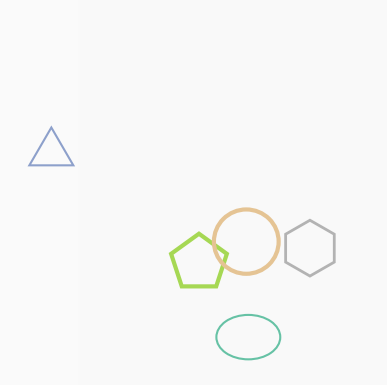[{"shape": "oval", "thickness": 1.5, "radius": 0.41, "center": [0.641, 0.124]}, {"shape": "triangle", "thickness": 1.5, "radius": 0.33, "center": [0.132, 0.603]}, {"shape": "pentagon", "thickness": 3, "radius": 0.38, "center": [0.514, 0.317]}, {"shape": "circle", "thickness": 3, "radius": 0.42, "center": [0.636, 0.372]}, {"shape": "hexagon", "thickness": 2, "radius": 0.36, "center": [0.8, 0.355]}]